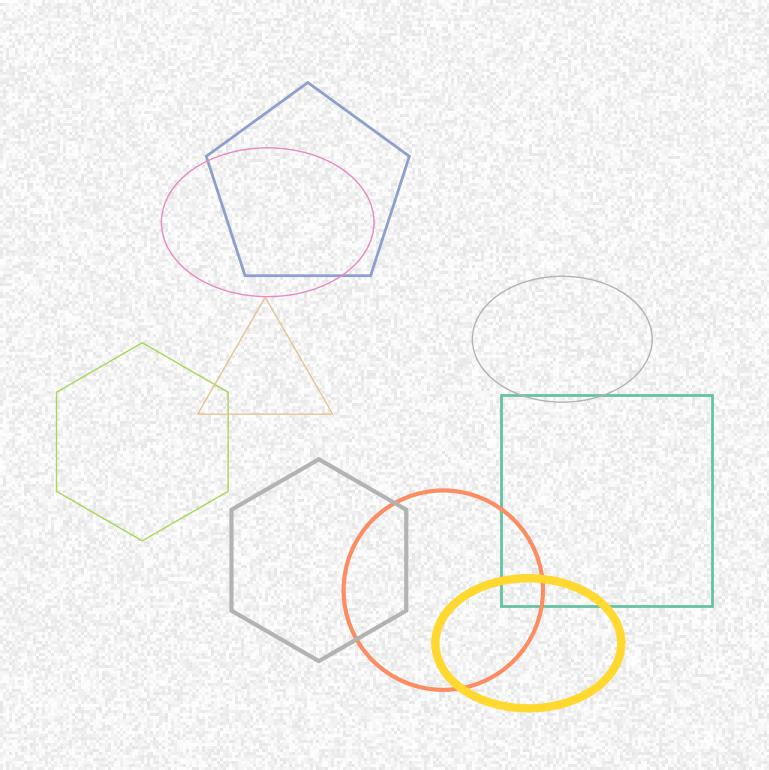[{"shape": "square", "thickness": 1, "radius": 0.69, "center": [0.787, 0.35]}, {"shape": "circle", "thickness": 1.5, "radius": 0.65, "center": [0.576, 0.234]}, {"shape": "pentagon", "thickness": 1, "radius": 0.69, "center": [0.4, 0.754]}, {"shape": "oval", "thickness": 0.5, "radius": 0.69, "center": [0.348, 0.711]}, {"shape": "hexagon", "thickness": 0.5, "radius": 0.64, "center": [0.185, 0.426]}, {"shape": "oval", "thickness": 3, "radius": 0.6, "center": [0.686, 0.165]}, {"shape": "triangle", "thickness": 0.5, "radius": 0.51, "center": [0.344, 0.513]}, {"shape": "hexagon", "thickness": 1.5, "radius": 0.66, "center": [0.414, 0.272]}, {"shape": "oval", "thickness": 0.5, "radius": 0.58, "center": [0.73, 0.559]}]